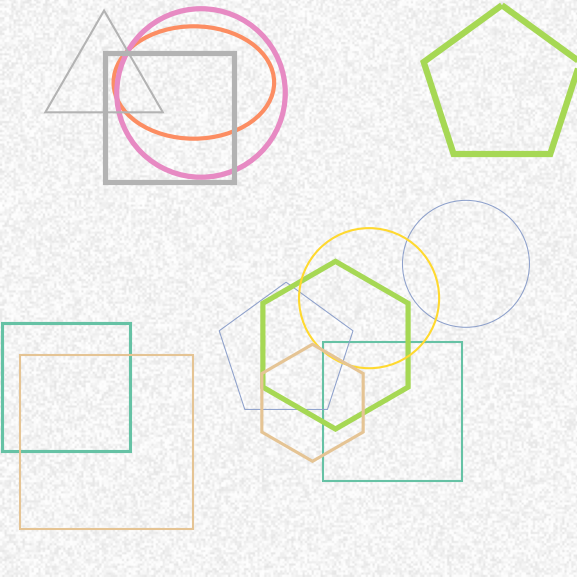[{"shape": "square", "thickness": 1, "radius": 0.6, "center": [0.68, 0.286]}, {"shape": "square", "thickness": 1.5, "radius": 0.55, "center": [0.115, 0.33]}, {"shape": "oval", "thickness": 2, "radius": 0.7, "center": [0.336, 0.856]}, {"shape": "circle", "thickness": 0.5, "radius": 0.55, "center": [0.807, 0.542]}, {"shape": "pentagon", "thickness": 0.5, "radius": 0.61, "center": [0.495, 0.389]}, {"shape": "circle", "thickness": 2.5, "radius": 0.73, "center": [0.348, 0.838]}, {"shape": "pentagon", "thickness": 3, "radius": 0.71, "center": [0.869, 0.848]}, {"shape": "hexagon", "thickness": 2.5, "radius": 0.73, "center": [0.581, 0.401]}, {"shape": "circle", "thickness": 1, "radius": 0.61, "center": [0.639, 0.483]}, {"shape": "hexagon", "thickness": 1.5, "radius": 0.51, "center": [0.541, 0.302]}, {"shape": "square", "thickness": 1, "radius": 0.75, "center": [0.185, 0.234]}, {"shape": "triangle", "thickness": 1, "radius": 0.59, "center": [0.18, 0.863]}, {"shape": "square", "thickness": 2.5, "radius": 0.56, "center": [0.294, 0.795]}]